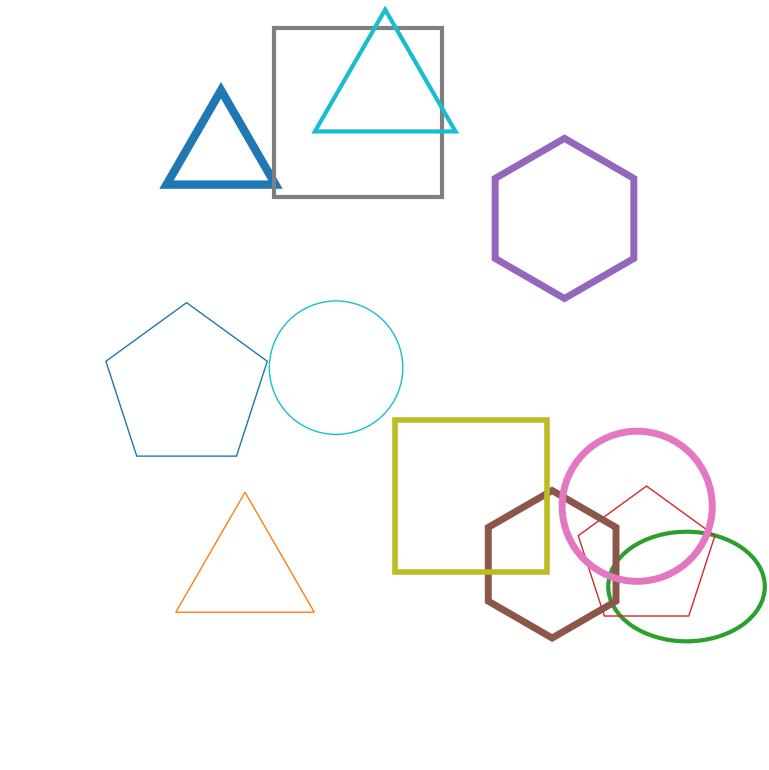[{"shape": "triangle", "thickness": 3, "radius": 0.41, "center": [0.287, 0.801]}, {"shape": "pentagon", "thickness": 0.5, "radius": 0.55, "center": [0.242, 0.497]}, {"shape": "triangle", "thickness": 0.5, "radius": 0.52, "center": [0.318, 0.257]}, {"shape": "oval", "thickness": 1.5, "radius": 0.51, "center": [0.892, 0.238]}, {"shape": "pentagon", "thickness": 0.5, "radius": 0.47, "center": [0.84, 0.275]}, {"shape": "hexagon", "thickness": 2.5, "radius": 0.52, "center": [0.733, 0.716]}, {"shape": "hexagon", "thickness": 2.5, "radius": 0.48, "center": [0.717, 0.267]}, {"shape": "circle", "thickness": 2.5, "radius": 0.49, "center": [0.828, 0.343]}, {"shape": "square", "thickness": 1.5, "radius": 0.55, "center": [0.465, 0.854]}, {"shape": "square", "thickness": 2, "radius": 0.49, "center": [0.612, 0.356]}, {"shape": "circle", "thickness": 0.5, "radius": 0.43, "center": [0.436, 0.522]}, {"shape": "triangle", "thickness": 1.5, "radius": 0.53, "center": [0.5, 0.882]}]